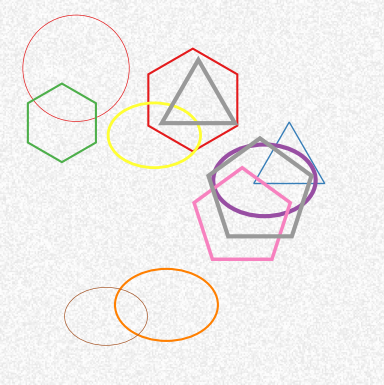[{"shape": "circle", "thickness": 0.5, "radius": 0.69, "center": [0.197, 0.823]}, {"shape": "hexagon", "thickness": 1.5, "radius": 0.67, "center": [0.501, 0.74]}, {"shape": "triangle", "thickness": 1, "radius": 0.53, "center": [0.751, 0.577]}, {"shape": "hexagon", "thickness": 1.5, "radius": 0.51, "center": [0.161, 0.681]}, {"shape": "oval", "thickness": 3, "radius": 0.67, "center": [0.687, 0.532]}, {"shape": "oval", "thickness": 1.5, "radius": 0.67, "center": [0.432, 0.208]}, {"shape": "oval", "thickness": 2, "radius": 0.6, "center": [0.401, 0.649]}, {"shape": "oval", "thickness": 0.5, "radius": 0.54, "center": [0.275, 0.178]}, {"shape": "pentagon", "thickness": 2.5, "radius": 0.66, "center": [0.629, 0.433]}, {"shape": "pentagon", "thickness": 3, "radius": 0.7, "center": [0.675, 0.5]}, {"shape": "triangle", "thickness": 3, "radius": 0.55, "center": [0.515, 0.735]}]